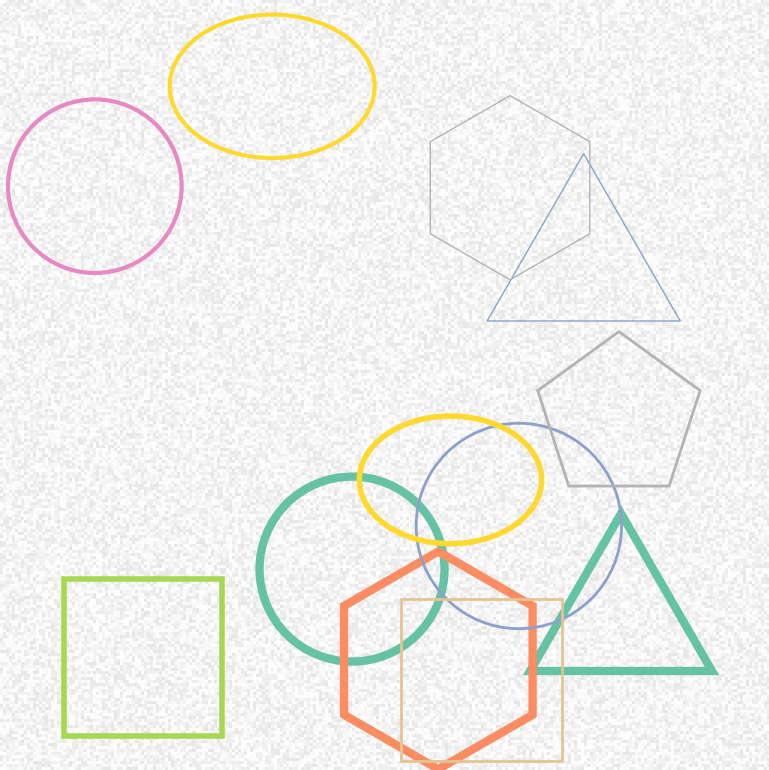[{"shape": "triangle", "thickness": 3, "radius": 0.68, "center": [0.807, 0.197]}, {"shape": "circle", "thickness": 3, "radius": 0.6, "center": [0.457, 0.261]}, {"shape": "hexagon", "thickness": 3, "radius": 0.71, "center": [0.569, 0.142]}, {"shape": "circle", "thickness": 1, "radius": 0.67, "center": [0.674, 0.317]}, {"shape": "triangle", "thickness": 0.5, "radius": 0.72, "center": [0.758, 0.656]}, {"shape": "circle", "thickness": 1.5, "radius": 0.56, "center": [0.123, 0.758]}, {"shape": "square", "thickness": 2, "radius": 0.51, "center": [0.186, 0.146]}, {"shape": "oval", "thickness": 1.5, "radius": 0.67, "center": [0.353, 0.888]}, {"shape": "oval", "thickness": 2, "radius": 0.59, "center": [0.585, 0.377]}, {"shape": "square", "thickness": 1, "radius": 0.53, "center": [0.625, 0.117]}, {"shape": "hexagon", "thickness": 0.5, "radius": 0.6, "center": [0.662, 0.756]}, {"shape": "pentagon", "thickness": 1, "radius": 0.55, "center": [0.804, 0.458]}]